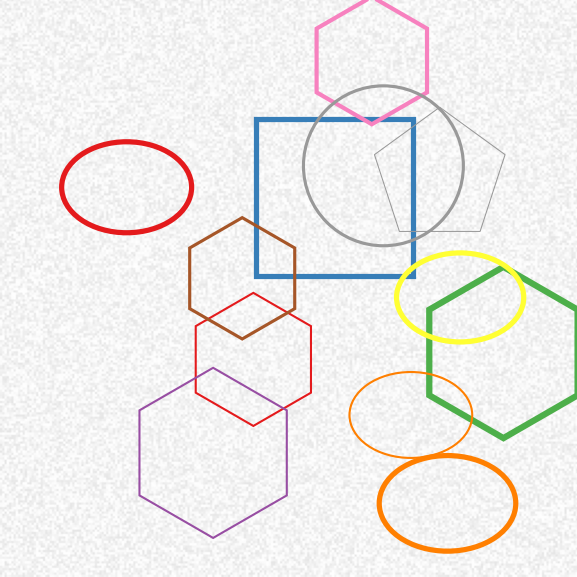[{"shape": "hexagon", "thickness": 1, "radius": 0.58, "center": [0.439, 0.377]}, {"shape": "oval", "thickness": 2.5, "radius": 0.56, "center": [0.219, 0.675]}, {"shape": "square", "thickness": 2.5, "radius": 0.68, "center": [0.58, 0.658]}, {"shape": "hexagon", "thickness": 3, "radius": 0.74, "center": [0.872, 0.389]}, {"shape": "hexagon", "thickness": 1, "radius": 0.74, "center": [0.369, 0.215]}, {"shape": "oval", "thickness": 2.5, "radius": 0.59, "center": [0.775, 0.128]}, {"shape": "oval", "thickness": 1, "radius": 0.53, "center": [0.711, 0.281]}, {"shape": "oval", "thickness": 2.5, "radius": 0.55, "center": [0.797, 0.484]}, {"shape": "hexagon", "thickness": 1.5, "radius": 0.53, "center": [0.419, 0.517]}, {"shape": "hexagon", "thickness": 2, "radius": 0.55, "center": [0.644, 0.894]}, {"shape": "pentagon", "thickness": 0.5, "radius": 0.59, "center": [0.761, 0.695]}, {"shape": "circle", "thickness": 1.5, "radius": 0.69, "center": [0.664, 0.712]}]